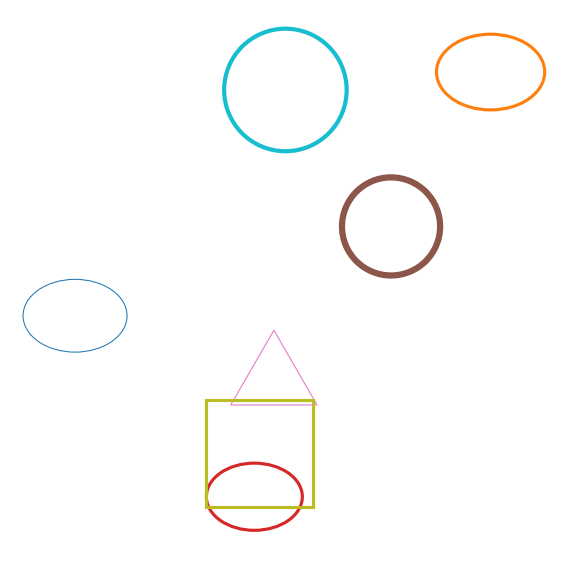[{"shape": "oval", "thickness": 0.5, "radius": 0.45, "center": [0.13, 0.452]}, {"shape": "oval", "thickness": 1.5, "radius": 0.47, "center": [0.85, 0.874]}, {"shape": "oval", "thickness": 1.5, "radius": 0.42, "center": [0.44, 0.139]}, {"shape": "circle", "thickness": 3, "radius": 0.42, "center": [0.677, 0.607]}, {"shape": "triangle", "thickness": 0.5, "radius": 0.43, "center": [0.474, 0.341]}, {"shape": "square", "thickness": 1.5, "radius": 0.46, "center": [0.45, 0.214]}, {"shape": "circle", "thickness": 2, "radius": 0.53, "center": [0.494, 0.843]}]